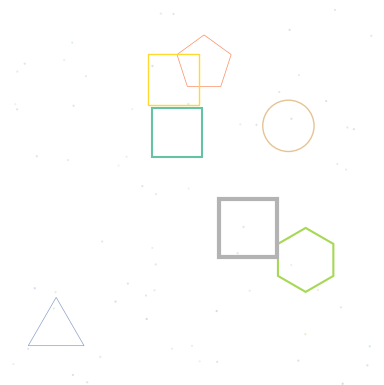[{"shape": "square", "thickness": 1.5, "radius": 0.32, "center": [0.46, 0.655]}, {"shape": "pentagon", "thickness": 0.5, "radius": 0.37, "center": [0.53, 0.835]}, {"shape": "triangle", "thickness": 0.5, "radius": 0.42, "center": [0.146, 0.144]}, {"shape": "hexagon", "thickness": 1.5, "radius": 0.42, "center": [0.794, 0.325]}, {"shape": "square", "thickness": 1, "radius": 0.33, "center": [0.452, 0.793]}, {"shape": "circle", "thickness": 1, "radius": 0.33, "center": [0.749, 0.673]}, {"shape": "square", "thickness": 3, "radius": 0.38, "center": [0.644, 0.407]}]